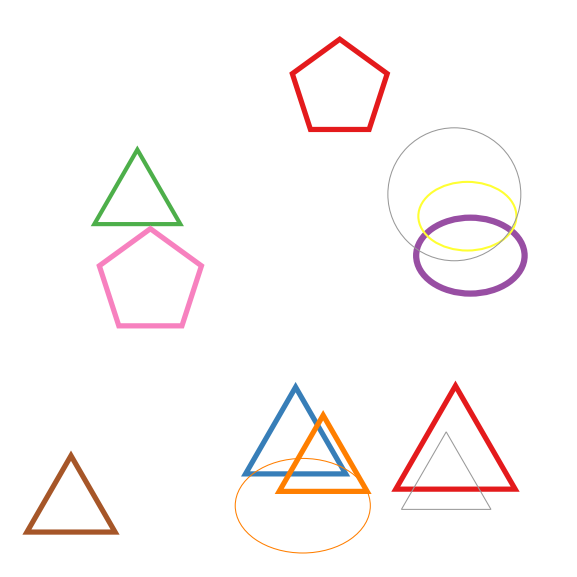[{"shape": "pentagon", "thickness": 2.5, "radius": 0.43, "center": [0.588, 0.845]}, {"shape": "triangle", "thickness": 2.5, "radius": 0.6, "center": [0.789, 0.212]}, {"shape": "triangle", "thickness": 2.5, "radius": 0.5, "center": [0.512, 0.229]}, {"shape": "triangle", "thickness": 2, "radius": 0.43, "center": [0.238, 0.654]}, {"shape": "oval", "thickness": 3, "radius": 0.47, "center": [0.815, 0.556]}, {"shape": "triangle", "thickness": 2.5, "radius": 0.44, "center": [0.56, 0.192]}, {"shape": "oval", "thickness": 0.5, "radius": 0.58, "center": [0.524, 0.123]}, {"shape": "oval", "thickness": 1, "radius": 0.42, "center": [0.809, 0.625]}, {"shape": "triangle", "thickness": 2.5, "radius": 0.44, "center": [0.123, 0.122]}, {"shape": "pentagon", "thickness": 2.5, "radius": 0.46, "center": [0.26, 0.51]}, {"shape": "circle", "thickness": 0.5, "radius": 0.58, "center": [0.787, 0.663]}, {"shape": "triangle", "thickness": 0.5, "radius": 0.45, "center": [0.773, 0.162]}]